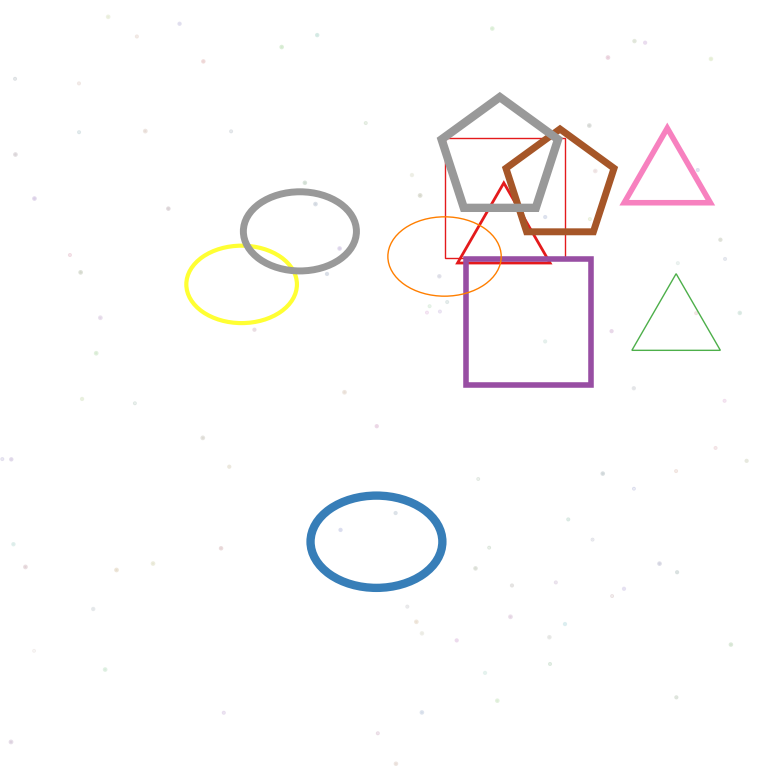[{"shape": "triangle", "thickness": 1, "radius": 0.35, "center": [0.654, 0.693]}, {"shape": "square", "thickness": 0.5, "radius": 0.39, "center": [0.655, 0.743]}, {"shape": "oval", "thickness": 3, "radius": 0.43, "center": [0.489, 0.296]}, {"shape": "triangle", "thickness": 0.5, "radius": 0.33, "center": [0.878, 0.578]}, {"shape": "square", "thickness": 2, "radius": 0.41, "center": [0.686, 0.582]}, {"shape": "oval", "thickness": 0.5, "radius": 0.37, "center": [0.577, 0.667]}, {"shape": "oval", "thickness": 1.5, "radius": 0.36, "center": [0.314, 0.631]}, {"shape": "pentagon", "thickness": 2.5, "radius": 0.37, "center": [0.727, 0.759]}, {"shape": "triangle", "thickness": 2, "radius": 0.32, "center": [0.867, 0.769]}, {"shape": "oval", "thickness": 2.5, "radius": 0.37, "center": [0.389, 0.7]}, {"shape": "pentagon", "thickness": 3, "radius": 0.4, "center": [0.649, 0.794]}]